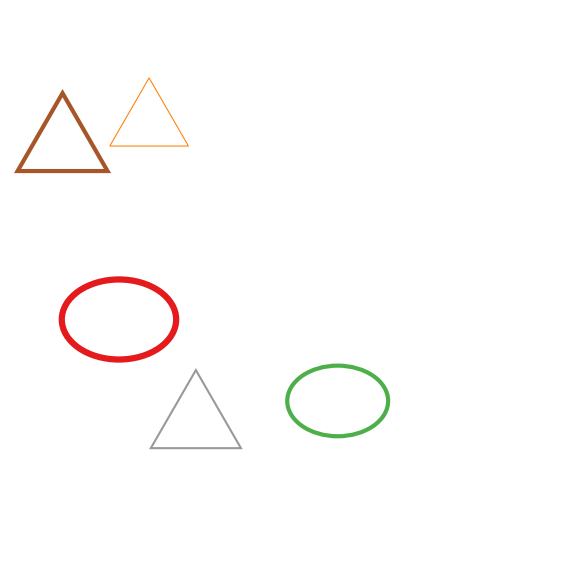[{"shape": "oval", "thickness": 3, "radius": 0.5, "center": [0.206, 0.446]}, {"shape": "oval", "thickness": 2, "radius": 0.44, "center": [0.585, 0.305]}, {"shape": "triangle", "thickness": 0.5, "radius": 0.39, "center": [0.258, 0.786]}, {"shape": "triangle", "thickness": 2, "radius": 0.45, "center": [0.108, 0.748]}, {"shape": "triangle", "thickness": 1, "radius": 0.45, "center": [0.339, 0.268]}]